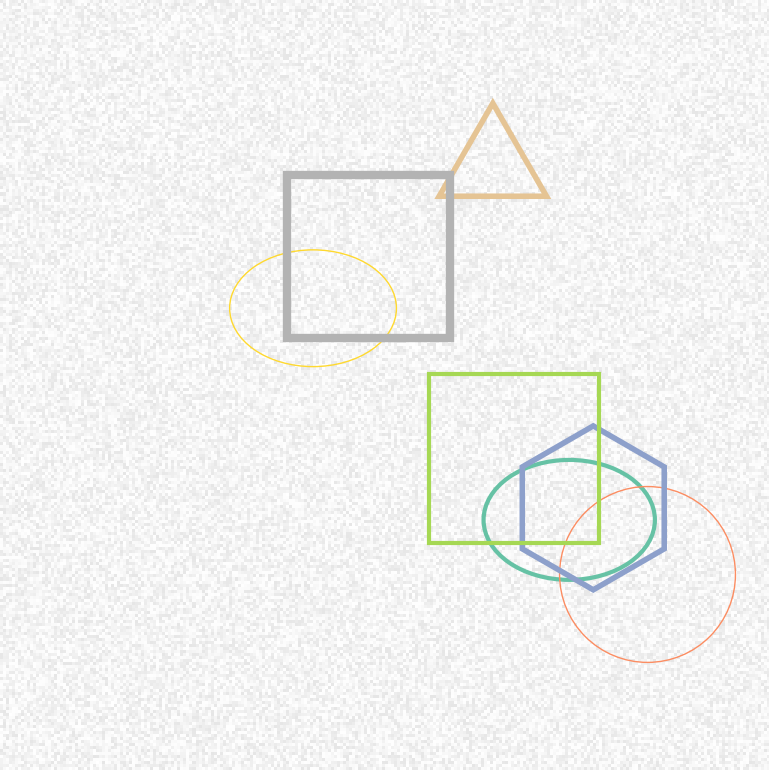[{"shape": "oval", "thickness": 1.5, "radius": 0.56, "center": [0.739, 0.325]}, {"shape": "circle", "thickness": 0.5, "radius": 0.57, "center": [0.841, 0.254]}, {"shape": "hexagon", "thickness": 2, "radius": 0.53, "center": [0.77, 0.34]}, {"shape": "square", "thickness": 1.5, "radius": 0.55, "center": [0.668, 0.405]}, {"shape": "oval", "thickness": 0.5, "radius": 0.54, "center": [0.407, 0.6]}, {"shape": "triangle", "thickness": 2, "radius": 0.4, "center": [0.64, 0.785]}, {"shape": "square", "thickness": 3, "radius": 0.53, "center": [0.479, 0.666]}]